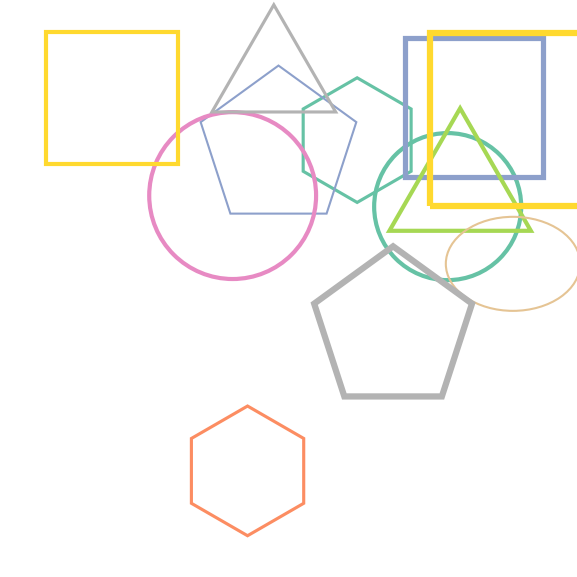[{"shape": "hexagon", "thickness": 1.5, "radius": 0.54, "center": [0.618, 0.757]}, {"shape": "circle", "thickness": 2, "radius": 0.64, "center": [0.775, 0.641]}, {"shape": "hexagon", "thickness": 1.5, "radius": 0.56, "center": [0.429, 0.184]}, {"shape": "square", "thickness": 2.5, "radius": 0.6, "center": [0.82, 0.813]}, {"shape": "pentagon", "thickness": 1, "radius": 0.71, "center": [0.482, 0.744]}, {"shape": "circle", "thickness": 2, "radius": 0.72, "center": [0.403, 0.66]}, {"shape": "triangle", "thickness": 2, "radius": 0.71, "center": [0.797, 0.67]}, {"shape": "square", "thickness": 3, "radius": 0.75, "center": [0.893, 0.792]}, {"shape": "square", "thickness": 2, "radius": 0.57, "center": [0.194, 0.83]}, {"shape": "oval", "thickness": 1, "radius": 0.58, "center": [0.888, 0.542]}, {"shape": "triangle", "thickness": 1.5, "radius": 0.62, "center": [0.474, 0.867]}, {"shape": "pentagon", "thickness": 3, "radius": 0.72, "center": [0.681, 0.429]}]